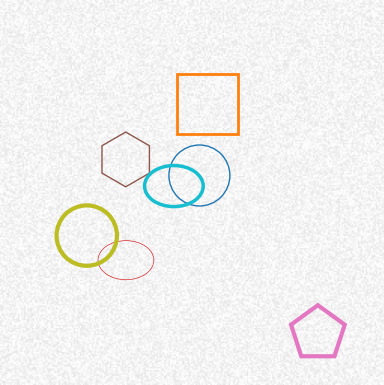[{"shape": "circle", "thickness": 1, "radius": 0.4, "center": [0.518, 0.544]}, {"shape": "square", "thickness": 2, "radius": 0.39, "center": [0.539, 0.73]}, {"shape": "oval", "thickness": 0.5, "radius": 0.36, "center": [0.327, 0.324]}, {"shape": "hexagon", "thickness": 1, "radius": 0.36, "center": [0.326, 0.586]}, {"shape": "pentagon", "thickness": 3, "radius": 0.37, "center": [0.826, 0.134]}, {"shape": "circle", "thickness": 3, "radius": 0.39, "center": [0.225, 0.388]}, {"shape": "oval", "thickness": 2.5, "radius": 0.38, "center": [0.452, 0.517]}]